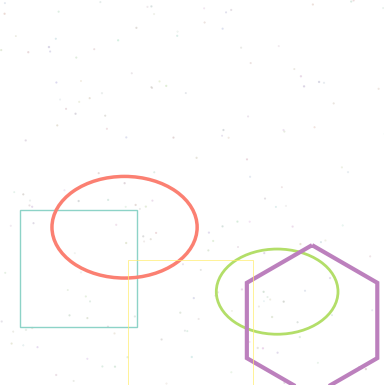[{"shape": "square", "thickness": 1, "radius": 0.76, "center": [0.205, 0.302]}, {"shape": "oval", "thickness": 2.5, "radius": 0.94, "center": [0.324, 0.41]}, {"shape": "oval", "thickness": 2, "radius": 0.79, "center": [0.72, 0.243]}, {"shape": "hexagon", "thickness": 3, "radius": 0.98, "center": [0.811, 0.168]}, {"shape": "square", "thickness": 0.5, "radius": 0.81, "center": [0.495, 0.162]}]